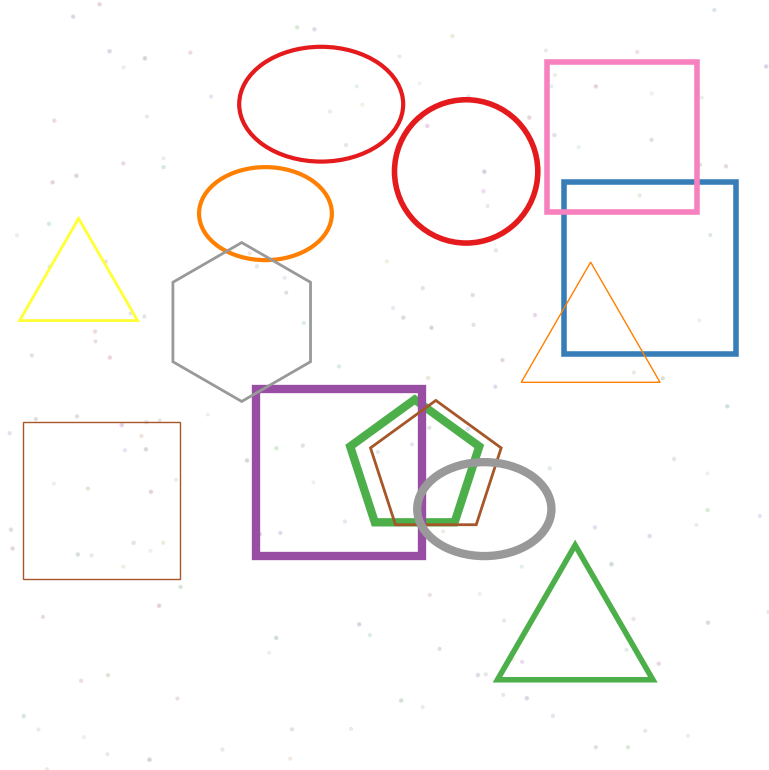[{"shape": "circle", "thickness": 2, "radius": 0.47, "center": [0.605, 0.777]}, {"shape": "oval", "thickness": 1.5, "radius": 0.53, "center": [0.417, 0.865]}, {"shape": "square", "thickness": 2, "radius": 0.56, "center": [0.844, 0.652]}, {"shape": "triangle", "thickness": 2, "radius": 0.58, "center": [0.747, 0.175]}, {"shape": "pentagon", "thickness": 3, "radius": 0.44, "center": [0.539, 0.393]}, {"shape": "square", "thickness": 3, "radius": 0.54, "center": [0.44, 0.386]}, {"shape": "triangle", "thickness": 0.5, "radius": 0.52, "center": [0.767, 0.556]}, {"shape": "oval", "thickness": 1.5, "radius": 0.43, "center": [0.345, 0.723]}, {"shape": "triangle", "thickness": 1, "radius": 0.44, "center": [0.102, 0.628]}, {"shape": "pentagon", "thickness": 1, "radius": 0.45, "center": [0.566, 0.391]}, {"shape": "square", "thickness": 0.5, "radius": 0.51, "center": [0.132, 0.35]}, {"shape": "square", "thickness": 2, "radius": 0.49, "center": [0.808, 0.822]}, {"shape": "oval", "thickness": 3, "radius": 0.44, "center": [0.629, 0.339]}, {"shape": "hexagon", "thickness": 1, "radius": 0.52, "center": [0.314, 0.582]}]